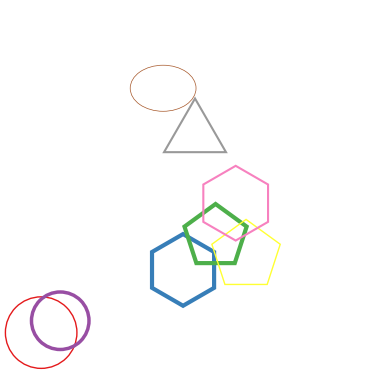[{"shape": "circle", "thickness": 1, "radius": 0.46, "center": [0.107, 0.136]}, {"shape": "hexagon", "thickness": 3, "radius": 0.47, "center": [0.475, 0.299]}, {"shape": "pentagon", "thickness": 3, "radius": 0.42, "center": [0.56, 0.385]}, {"shape": "circle", "thickness": 2.5, "radius": 0.37, "center": [0.156, 0.167]}, {"shape": "pentagon", "thickness": 1, "radius": 0.47, "center": [0.639, 0.337]}, {"shape": "oval", "thickness": 0.5, "radius": 0.43, "center": [0.424, 0.771]}, {"shape": "hexagon", "thickness": 1.5, "radius": 0.49, "center": [0.612, 0.472]}, {"shape": "triangle", "thickness": 1.5, "radius": 0.46, "center": [0.507, 0.651]}]